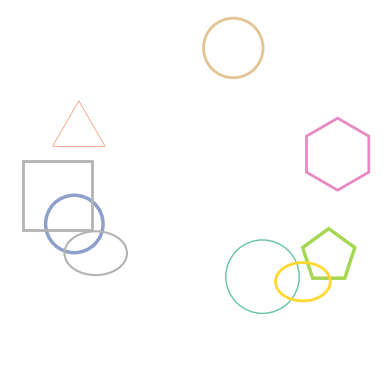[{"shape": "circle", "thickness": 1, "radius": 0.48, "center": [0.682, 0.281]}, {"shape": "triangle", "thickness": 0.5, "radius": 0.39, "center": [0.205, 0.659]}, {"shape": "circle", "thickness": 2.5, "radius": 0.37, "center": [0.193, 0.418]}, {"shape": "hexagon", "thickness": 2, "radius": 0.47, "center": [0.877, 0.6]}, {"shape": "pentagon", "thickness": 2.5, "radius": 0.36, "center": [0.854, 0.335]}, {"shape": "oval", "thickness": 2, "radius": 0.36, "center": [0.787, 0.268]}, {"shape": "circle", "thickness": 2, "radius": 0.39, "center": [0.606, 0.875]}, {"shape": "square", "thickness": 2, "radius": 0.45, "center": [0.15, 0.492]}, {"shape": "oval", "thickness": 1.5, "radius": 0.41, "center": [0.249, 0.342]}]